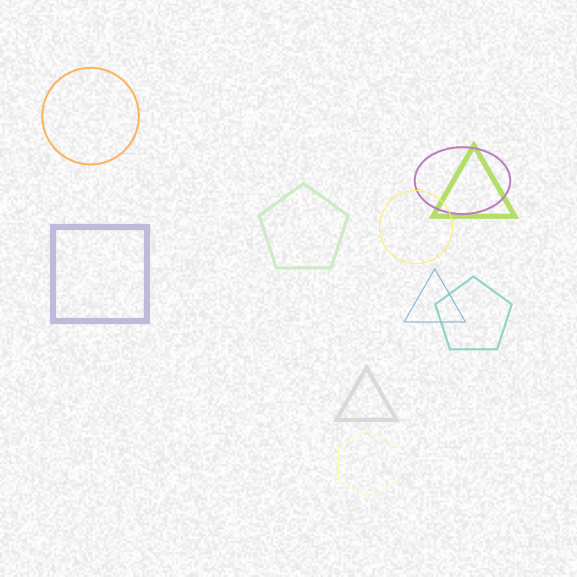[{"shape": "pentagon", "thickness": 1, "radius": 0.35, "center": [0.82, 0.451]}, {"shape": "hexagon", "thickness": 0.5, "radius": 0.29, "center": [0.637, 0.196]}, {"shape": "square", "thickness": 3, "radius": 0.41, "center": [0.174, 0.525]}, {"shape": "triangle", "thickness": 0.5, "radius": 0.31, "center": [0.753, 0.472]}, {"shape": "circle", "thickness": 1, "radius": 0.42, "center": [0.157, 0.798]}, {"shape": "triangle", "thickness": 2.5, "radius": 0.41, "center": [0.821, 0.666]}, {"shape": "triangle", "thickness": 2, "radius": 0.3, "center": [0.635, 0.302]}, {"shape": "oval", "thickness": 1, "radius": 0.41, "center": [0.801, 0.686]}, {"shape": "pentagon", "thickness": 1.5, "radius": 0.4, "center": [0.526, 0.601]}, {"shape": "circle", "thickness": 0.5, "radius": 0.32, "center": [0.721, 0.606]}]